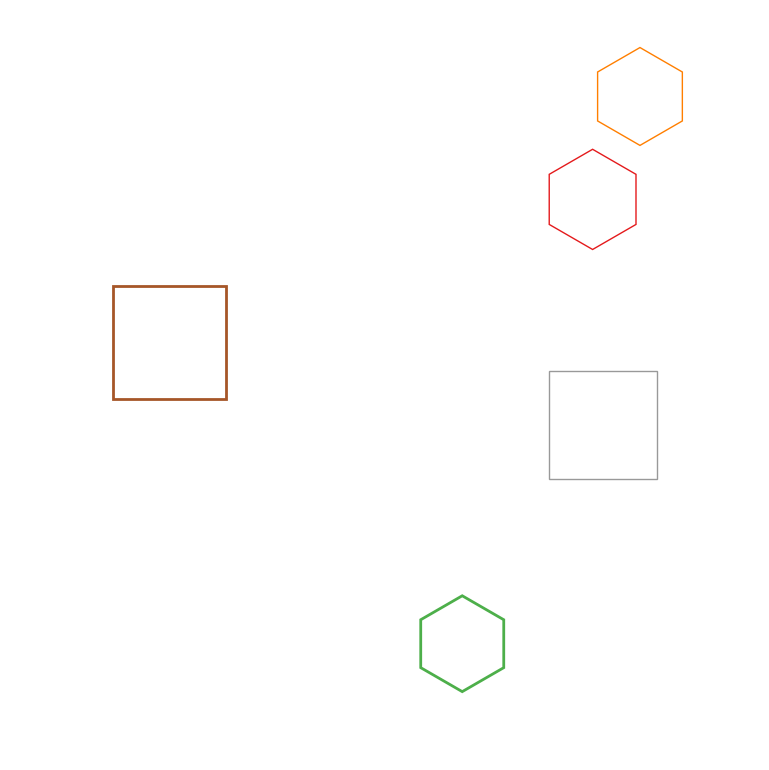[{"shape": "hexagon", "thickness": 0.5, "radius": 0.33, "center": [0.77, 0.741]}, {"shape": "hexagon", "thickness": 1, "radius": 0.31, "center": [0.6, 0.164]}, {"shape": "hexagon", "thickness": 0.5, "radius": 0.32, "center": [0.831, 0.875]}, {"shape": "square", "thickness": 1, "radius": 0.37, "center": [0.22, 0.555]}, {"shape": "square", "thickness": 0.5, "radius": 0.35, "center": [0.783, 0.448]}]